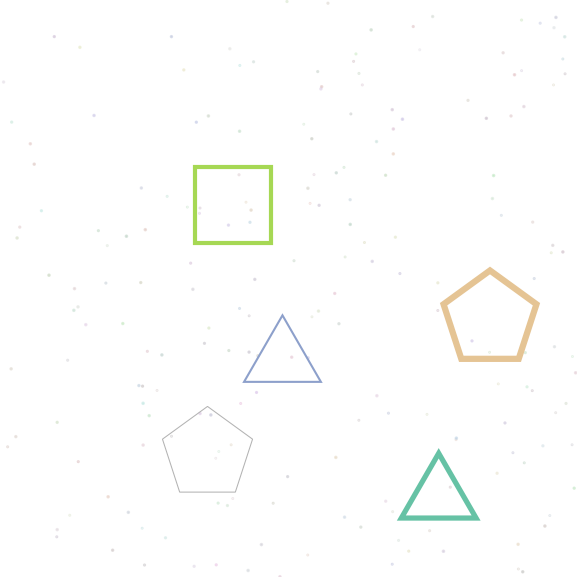[{"shape": "triangle", "thickness": 2.5, "radius": 0.37, "center": [0.76, 0.139]}, {"shape": "triangle", "thickness": 1, "radius": 0.38, "center": [0.489, 0.376]}, {"shape": "square", "thickness": 2, "radius": 0.33, "center": [0.403, 0.645]}, {"shape": "pentagon", "thickness": 3, "radius": 0.42, "center": [0.848, 0.446]}, {"shape": "pentagon", "thickness": 0.5, "radius": 0.41, "center": [0.359, 0.213]}]